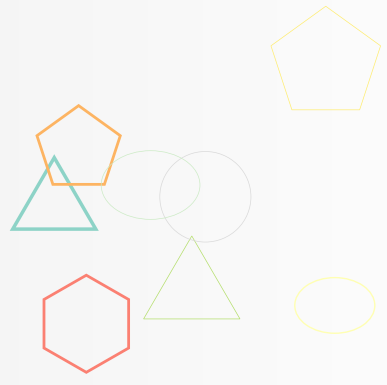[{"shape": "triangle", "thickness": 2.5, "radius": 0.62, "center": [0.14, 0.467]}, {"shape": "oval", "thickness": 1, "radius": 0.52, "center": [0.864, 0.207]}, {"shape": "hexagon", "thickness": 2, "radius": 0.63, "center": [0.223, 0.159]}, {"shape": "pentagon", "thickness": 2, "radius": 0.57, "center": [0.203, 0.613]}, {"shape": "triangle", "thickness": 0.5, "radius": 0.72, "center": [0.495, 0.243]}, {"shape": "circle", "thickness": 0.5, "radius": 0.59, "center": [0.53, 0.489]}, {"shape": "oval", "thickness": 0.5, "radius": 0.64, "center": [0.389, 0.519]}, {"shape": "pentagon", "thickness": 0.5, "radius": 0.74, "center": [0.841, 0.835]}]